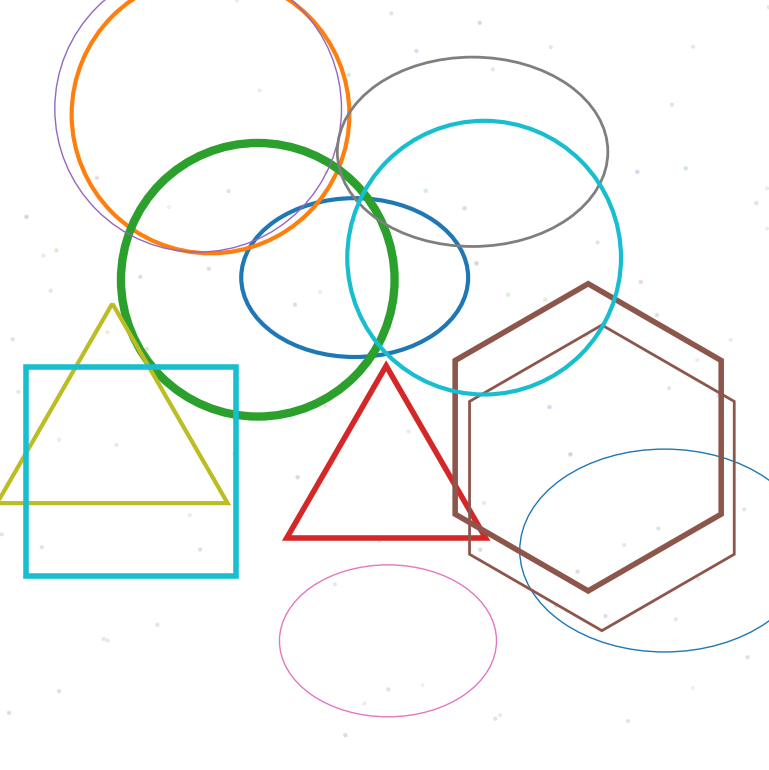[{"shape": "oval", "thickness": 1.5, "radius": 0.74, "center": [0.461, 0.64]}, {"shape": "oval", "thickness": 0.5, "radius": 0.94, "center": [0.863, 0.285]}, {"shape": "circle", "thickness": 1.5, "radius": 0.9, "center": [0.273, 0.851]}, {"shape": "circle", "thickness": 3, "radius": 0.89, "center": [0.335, 0.637]}, {"shape": "triangle", "thickness": 2, "radius": 0.75, "center": [0.501, 0.376]}, {"shape": "circle", "thickness": 0.5, "radius": 0.93, "center": [0.257, 0.859]}, {"shape": "hexagon", "thickness": 1, "radius": 0.99, "center": [0.782, 0.379]}, {"shape": "hexagon", "thickness": 2, "radius": 1.0, "center": [0.764, 0.432]}, {"shape": "oval", "thickness": 0.5, "radius": 0.7, "center": [0.504, 0.168]}, {"shape": "oval", "thickness": 1, "radius": 0.88, "center": [0.614, 0.803]}, {"shape": "triangle", "thickness": 1.5, "radius": 0.86, "center": [0.146, 0.433]}, {"shape": "circle", "thickness": 1.5, "radius": 0.89, "center": [0.629, 0.665]}, {"shape": "square", "thickness": 2, "radius": 0.68, "center": [0.17, 0.388]}]